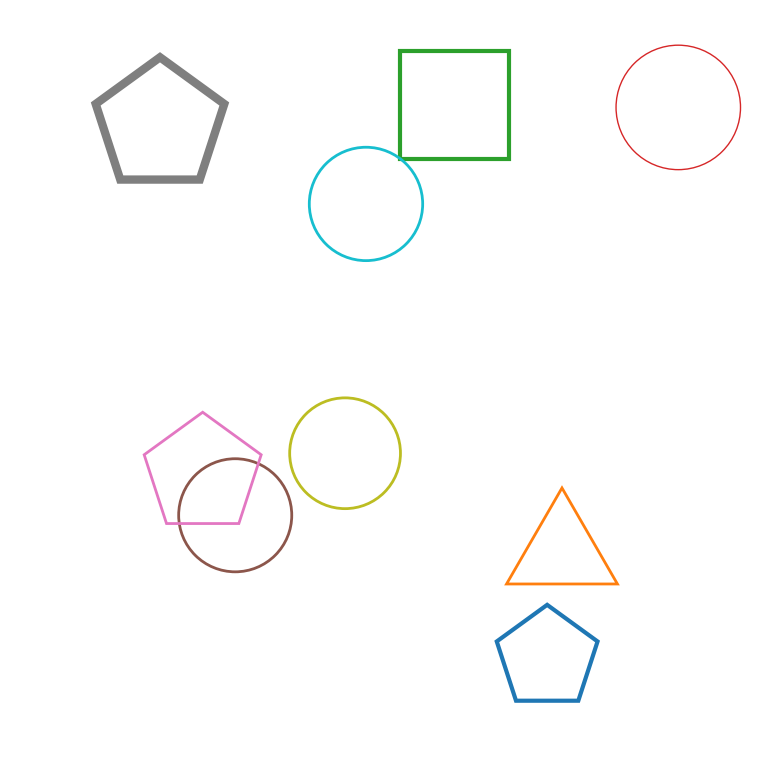[{"shape": "pentagon", "thickness": 1.5, "radius": 0.34, "center": [0.711, 0.146]}, {"shape": "triangle", "thickness": 1, "radius": 0.42, "center": [0.73, 0.283]}, {"shape": "square", "thickness": 1.5, "radius": 0.35, "center": [0.59, 0.864]}, {"shape": "circle", "thickness": 0.5, "radius": 0.4, "center": [0.881, 0.86]}, {"shape": "circle", "thickness": 1, "radius": 0.37, "center": [0.305, 0.331]}, {"shape": "pentagon", "thickness": 1, "radius": 0.4, "center": [0.263, 0.385]}, {"shape": "pentagon", "thickness": 3, "radius": 0.44, "center": [0.208, 0.838]}, {"shape": "circle", "thickness": 1, "radius": 0.36, "center": [0.448, 0.411]}, {"shape": "circle", "thickness": 1, "radius": 0.37, "center": [0.475, 0.735]}]